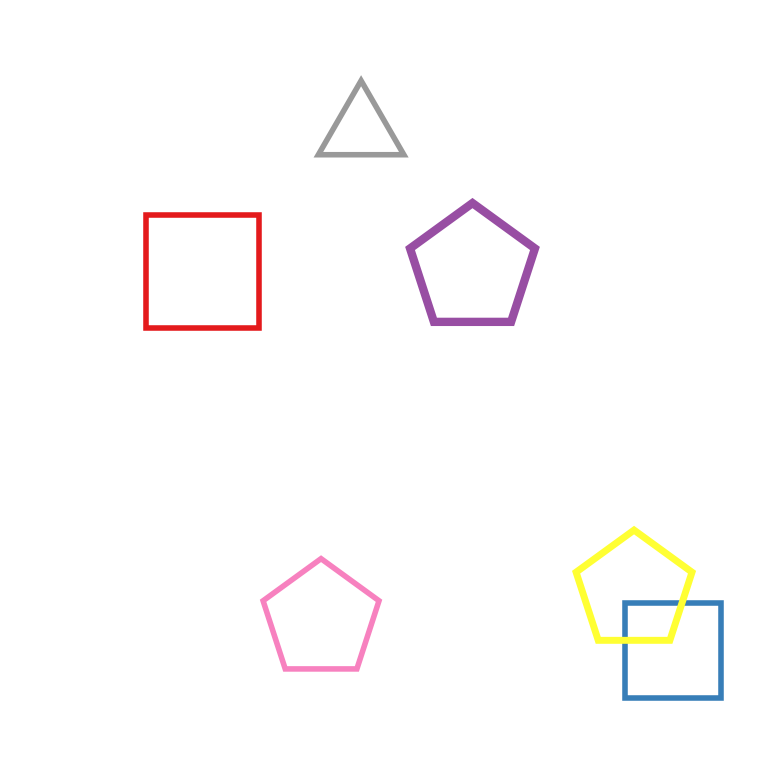[{"shape": "square", "thickness": 2, "radius": 0.37, "center": [0.263, 0.647]}, {"shape": "square", "thickness": 2, "radius": 0.31, "center": [0.874, 0.155]}, {"shape": "pentagon", "thickness": 3, "radius": 0.43, "center": [0.614, 0.651]}, {"shape": "pentagon", "thickness": 2.5, "radius": 0.4, "center": [0.823, 0.232]}, {"shape": "pentagon", "thickness": 2, "radius": 0.4, "center": [0.417, 0.195]}, {"shape": "triangle", "thickness": 2, "radius": 0.32, "center": [0.469, 0.831]}]